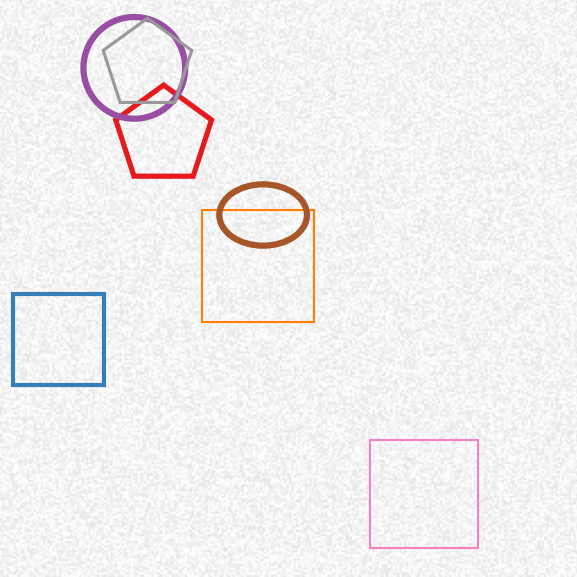[{"shape": "pentagon", "thickness": 2.5, "radius": 0.44, "center": [0.283, 0.765]}, {"shape": "square", "thickness": 2, "radius": 0.39, "center": [0.101, 0.411]}, {"shape": "circle", "thickness": 3, "radius": 0.44, "center": [0.233, 0.882]}, {"shape": "square", "thickness": 1, "radius": 0.49, "center": [0.446, 0.539]}, {"shape": "oval", "thickness": 3, "radius": 0.38, "center": [0.456, 0.627]}, {"shape": "square", "thickness": 1, "radius": 0.47, "center": [0.735, 0.144]}, {"shape": "pentagon", "thickness": 1.5, "radius": 0.4, "center": [0.255, 0.887]}]